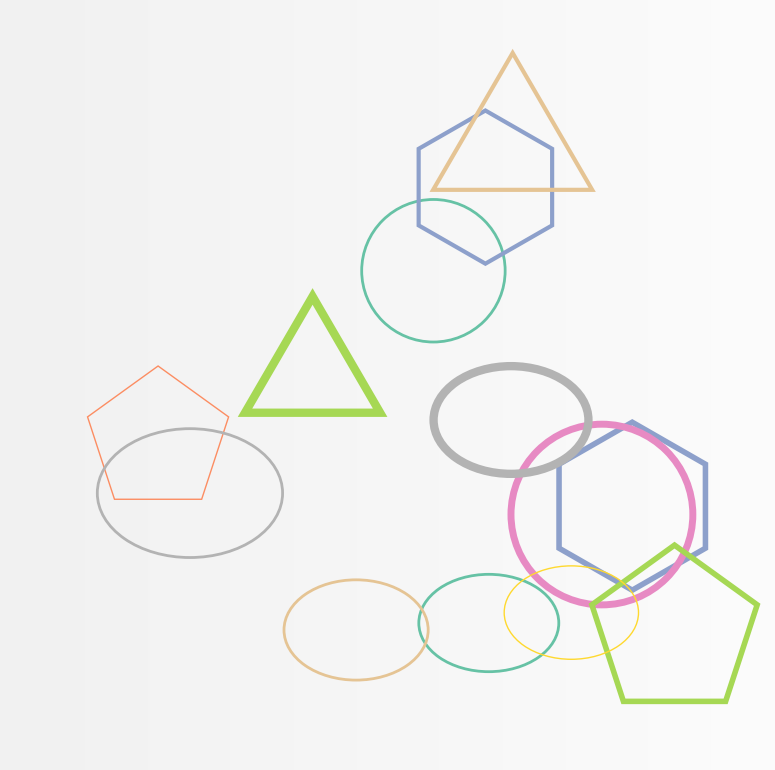[{"shape": "oval", "thickness": 1, "radius": 0.45, "center": [0.631, 0.191]}, {"shape": "circle", "thickness": 1, "radius": 0.46, "center": [0.559, 0.648]}, {"shape": "pentagon", "thickness": 0.5, "radius": 0.48, "center": [0.204, 0.429]}, {"shape": "hexagon", "thickness": 1.5, "radius": 0.5, "center": [0.626, 0.757]}, {"shape": "hexagon", "thickness": 2, "radius": 0.55, "center": [0.816, 0.343]}, {"shape": "circle", "thickness": 2.5, "radius": 0.59, "center": [0.777, 0.332]}, {"shape": "triangle", "thickness": 3, "radius": 0.5, "center": [0.403, 0.514]}, {"shape": "pentagon", "thickness": 2, "radius": 0.56, "center": [0.87, 0.18]}, {"shape": "oval", "thickness": 0.5, "radius": 0.43, "center": [0.737, 0.204]}, {"shape": "oval", "thickness": 1, "radius": 0.47, "center": [0.459, 0.182]}, {"shape": "triangle", "thickness": 1.5, "radius": 0.59, "center": [0.661, 0.813]}, {"shape": "oval", "thickness": 1, "radius": 0.6, "center": [0.245, 0.36]}, {"shape": "oval", "thickness": 3, "radius": 0.5, "center": [0.659, 0.455]}]